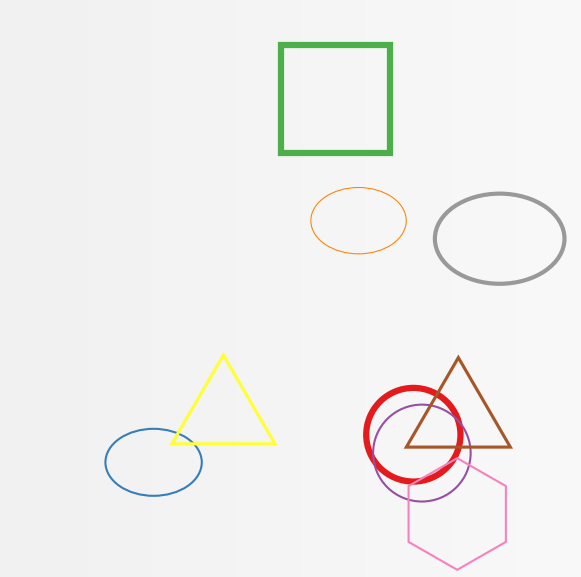[{"shape": "circle", "thickness": 3, "radius": 0.41, "center": [0.711, 0.246]}, {"shape": "oval", "thickness": 1, "radius": 0.41, "center": [0.264, 0.199]}, {"shape": "square", "thickness": 3, "radius": 0.47, "center": [0.577, 0.828]}, {"shape": "circle", "thickness": 1, "radius": 0.42, "center": [0.726, 0.215]}, {"shape": "oval", "thickness": 0.5, "radius": 0.41, "center": [0.617, 0.617]}, {"shape": "triangle", "thickness": 1.5, "radius": 0.51, "center": [0.384, 0.282]}, {"shape": "triangle", "thickness": 1.5, "radius": 0.52, "center": [0.789, 0.277]}, {"shape": "hexagon", "thickness": 1, "radius": 0.48, "center": [0.787, 0.109]}, {"shape": "oval", "thickness": 2, "radius": 0.56, "center": [0.86, 0.586]}]